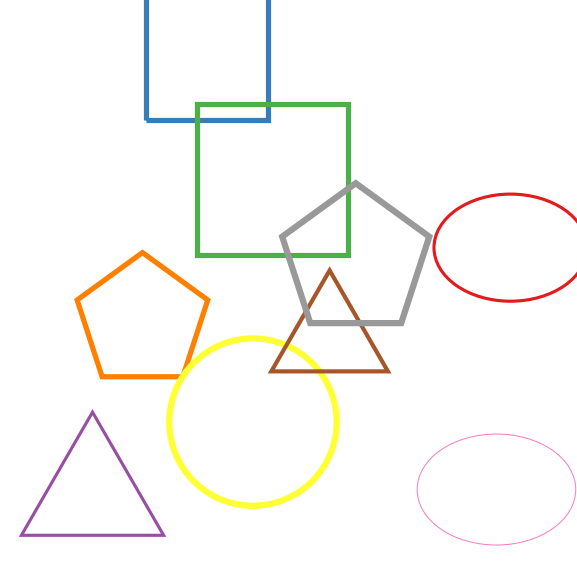[{"shape": "oval", "thickness": 1.5, "radius": 0.66, "center": [0.884, 0.57]}, {"shape": "square", "thickness": 2.5, "radius": 0.53, "center": [0.358, 0.897]}, {"shape": "square", "thickness": 2.5, "radius": 0.65, "center": [0.472, 0.688]}, {"shape": "triangle", "thickness": 1.5, "radius": 0.71, "center": [0.16, 0.143]}, {"shape": "pentagon", "thickness": 2.5, "radius": 0.59, "center": [0.247, 0.443]}, {"shape": "circle", "thickness": 3, "radius": 0.72, "center": [0.438, 0.268]}, {"shape": "triangle", "thickness": 2, "radius": 0.58, "center": [0.571, 0.414]}, {"shape": "oval", "thickness": 0.5, "radius": 0.69, "center": [0.86, 0.151]}, {"shape": "pentagon", "thickness": 3, "radius": 0.67, "center": [0.616, 0.548]}]